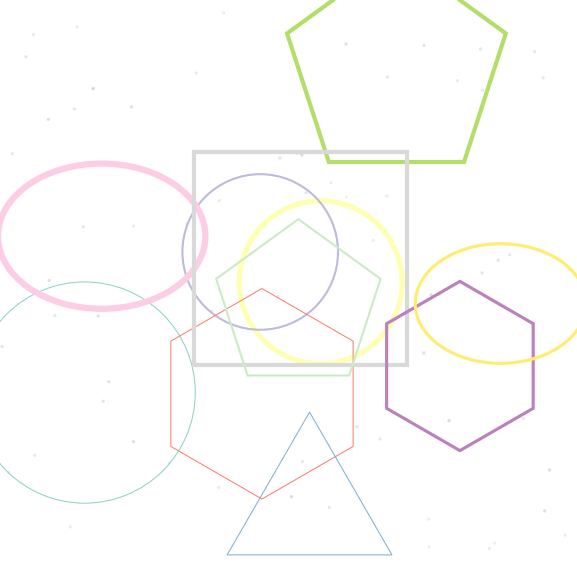[{"shape": "circle", "thickness": 0.5, "radius": 0.96, "center": [0.147, 0.319]}, {"shape": "circle", "thickness": 2.5, "radius": 0.71, "center": [0.555, 0.51]}, {"shape": "circle", "thickness": 1, "radius": 0.67, "center": [0.451, 0.563]}, {"shape": "hexagon", "thickness": 0.5, "radius": 0.91, "center": [0.454, 0.317]}, {"shape": "triangle", "thickness": 0.5, "radius": 0.82, "center": [0.536, 0.121]}, {"shape": "pentagon", "thickness": 2, "radius": 1.0, "center": [0.686, 0.88]}, {"shape": "oval", "thickness": 3, "radius": 0.9, "center": [0.176, 0.59]}, {"shape": "square", "thickness": 2, "radius": 0.92, "center": [0.52, 0.551]}, {"shape": "hexagon", "thickness": 1.5, "radius": 0.73, "center": [0.796, 0.365]}, {"shape": "pentagon", "thickness": 1, "radius": 0.75, "center": [0.517, 0.47]}, {"shape": "oval", "thickness": 1.5, "radius": 0.74, "center": [0.867, 0.474]}]